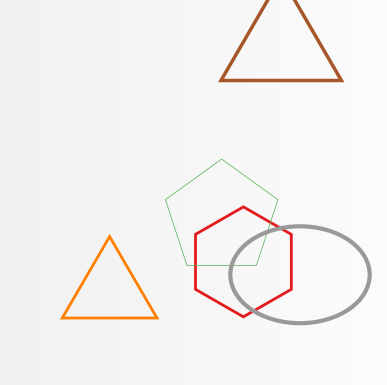[{"shape": "hexagon", "thickness": 2, "radius": 0.71, "center": [0.628, 0.32]}, {"shape": "pentagon", "thickness": 0.5, "radius": 0.76, "center": [0.572, 0.434]}, {"shape": "triangle", "thickness": 2, "radius": 0.71, "center": [0.283, 0.245]}, {"shape": "triangle", "thickness": 2.5, "radius": 0.9, "center": [0.726, 0.881]}, {"shape": "oval", "thickness": 3, "radius": 0.9, "center": [0.774, 0.286]}]